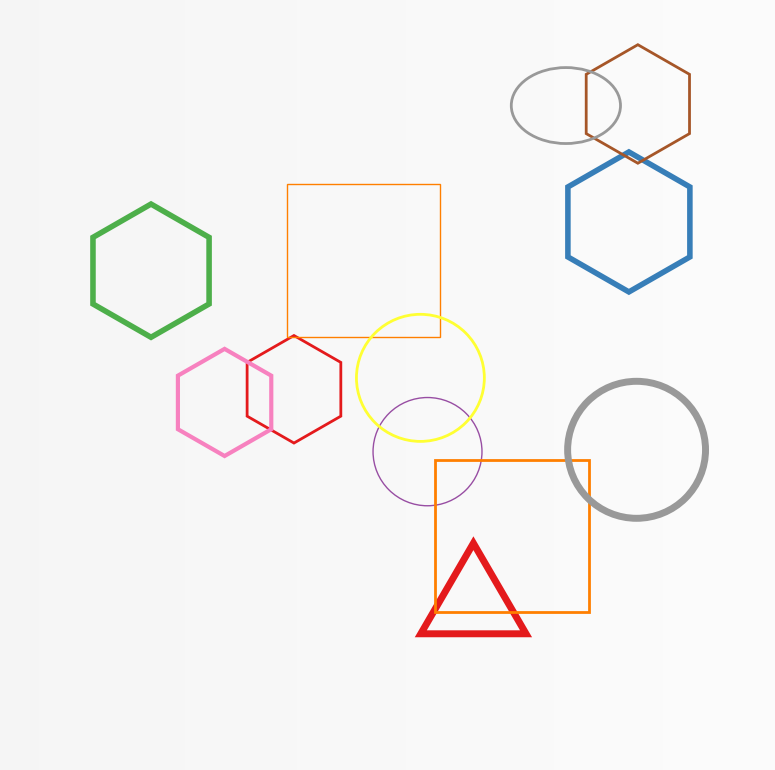[{"shape": "hexagon", "thickness": 1, "radius": 0.35, "center": [0.379, 0.494]}, {"shape": "triangle", "thickness": 2.5, "radius": 0.39, "center": [0.611, 0.216]}, {"shape": "hexagon", "thickness": 2, "radius": 0.45, "center": [0.811, 0.712]}, {"shape": "hexagon", "thickness": 2, "radius": 0.43, "center": [0.195, 0.648]}, {"shape": "circle", "thickness": 0.5, "radius": 0.35, "center": [0.552, 0.413]}, {"shape": "square", "thickness": 1, "radius": 0.5, "center": [0.66, 0.304]}, {"shape": "square", "thickness": 0.5, "radius": 0.5, "center": [0.469, 0.661]}, {"shape": "circle", "thickness": 1, "radius": 0.41, "center": [0.542, 0.509]}, {"shape": "hexagon", "thickness": 1, "radius": 0.38, "center": [0.823, 0.865]}, {"shape": "hexagon", "thickness": 1.5, "radius": 0.35, "center": [0.29, 0.477]}, {"shape": "oval", "thickness": 1, "radius": 0.35, "center": [0.73, 0.863]}, {"shape": "circle", "thickness": 2.5, "radius": 0.44, "center": [0.821, 0.416]}]